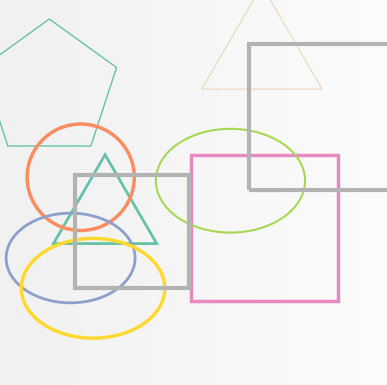[{"shape": "triangle", "thickness": 2, "radius": 0.77, "center": [0.271, 0.444]}, {"shape": "pentagon", "thickness": 1, "radius": 0.91, "center": [0.127, 0.768]}, {"shape": "circle", "thickness": 2.5, "radius": 0.69, "center": [0.208, 0.54]}, {"shape": "oval", "thickness": 2, "radius": 0.83, "center": [0.182, 0.33]}, {"shape": "square", "thickness": 2.5, "radius": 0.95, "center": [0.682, 0.408]}, {"shape": "oval", "thickness": 1.5, "radius": 0.96, "center": [0.595, 0.531]}, {"shape": "oval", "thickness": 2.5, "radius": 0.93, "center": [0.24, 0.251]}, {"shape": "triangle", "thickness": 0.5, "radius": 0.9, "center": [0.676, 0.858]}, {"shape": "square", "thickness": 3, "radius": 0.73, "center": [0.341, 0.398]}, {"shape": "square", "thickness": 3, "radius": 0.95, "center": [0.834, 0.695]}]